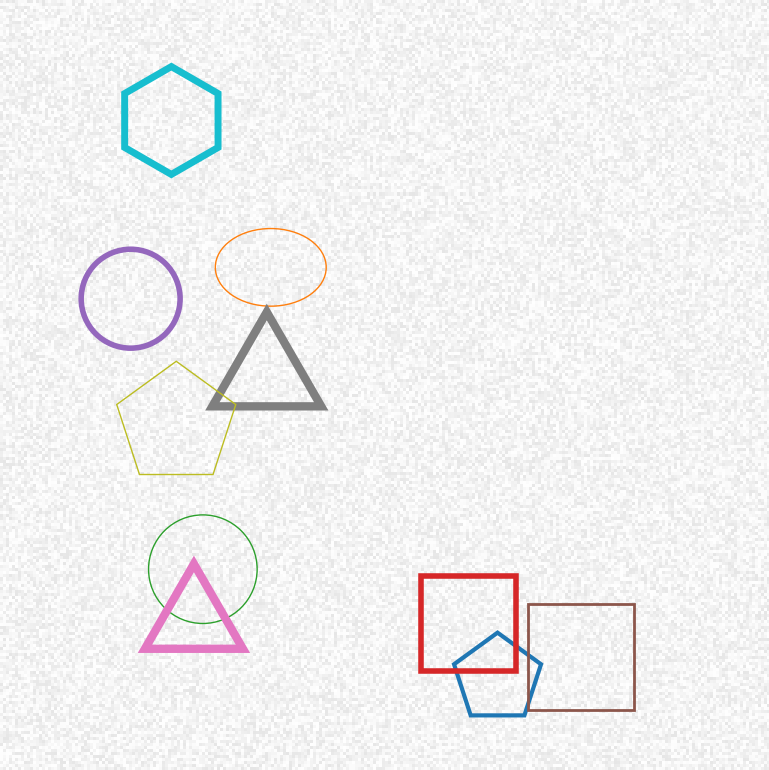[{"shape": "pentagon", "thickness": 1.5, "radius": 0.3, "center": [0.646, 0.119]}, {"shape": "oval", "thickness": 0.5, "radius": 0.36, "center": [0.352, 0.653]}, {"shape": "circle", "thickness": 0.5, "radius": 0.35, "center": [0.263, 0.261]}, {"shape": "square", "thickness": 2, "radius": 0.31, "center": [0.609, 0.19]}, {"shape": "circle", "thickness": 2, "radius": 0.32, "center": [0.17, 0.612]}, {"shape": "square", "thickness": 1, "radius": 0.34, "center": [0.755, 0.146]}, {"shape": "triangle", "thickness": 3, "radius": 0.37, "center": [0.252, 0.194]}, {"shape": "triangle", "thickness": 3, "radius": 0.41, "center": [0.346, 0.513]}, {"shape": "pentagon", "thickness": 0.5, "radius": 0.41, "center": [0.229, 0.45]}, {"shape": "hexagon", "thickness": 2.5, "radius": 0.35, "center": [0.223, 0.843]}]